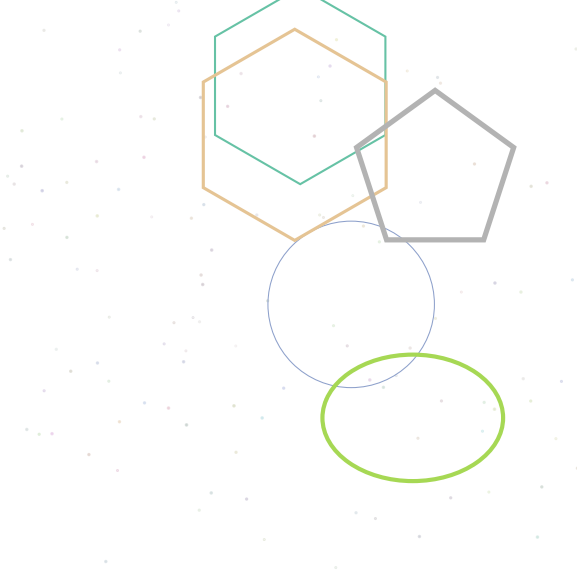[{"shape": "hexagon", "thickness": 1, "radius": 0.85, "center": [0.52, 0.851]}, {"shape": "circle", "thickness": 0.5, "radius": 0.72, "center": [0.608, 0.472]}, {"shape": "oval", "thickness": 2, "radius": 0.78, "center": [0.715, 0.276]}, {"shape": "hexagon", "thickness": 1.5, "radius": 0.91, "center": [0.51, 0.766]}, {"shape": "pentagon", "thickness": 2.5, "radius": 0.72, "center": [0.753, 0.7]}]